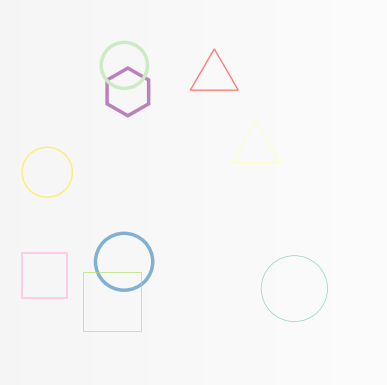[{"shape": "circle", "thickness": 0.5, "radius": 0.43, "center": [0.76, 0.25]}, {"shape": "triangle", "thickness": 0.5, "radius": 0.36, "center": [0.66, 0.614]}, {"shape": "triangle", "thickness": 1, "radius": 0.36, "center": [0.553, 0.801]}, {"shape": "circle", "thickness": 2.5, "radius": 0.37, "center": [0.32, 0.32]}, {"shape": "square", "thickness": 0.5, "radius": 0.38, "center": [0.289, 0.217]}, {"shape": "square", "thickness": 1.5, "radius": 0.29, "center": [0.115, 0.284]}, {"shape": "hexagon", "thickness": 2.5, "radius": 0.31, "center": [0.33, 0.761]}, {"shape": "circle", "thickness": 2.5, "radius": 0.3, "center": [0.321, 0.83]}, {"shape": "circle", "thickness": 1, "radius": 0.32, "center": [0.122, 0.553]}]